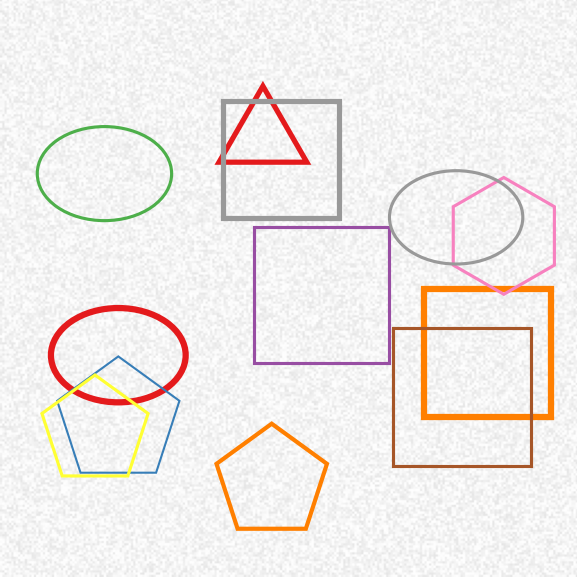[{"shape": "triangle", "thickness": 2.5, "radius": 0.44, "center": [0.455, 0.762]}, {"shape": "oval", "thickness": 3, "radius": 0.58, "center": [0.205, 0.384]}, {"shape": "pentagon", "thickness": 1, "radius": 0.56, "center": [0.205, 0.271]}, {"shape": "oval", "thickness": 1.5, "radius": 0.58, "center": [0.181, 0.698]}, {"shape": "square", "thickness": 1.5, "radius": 0.59, "center": [0.557, 0.488]}, {"shape": "pentagon", "thickness": 2, "radius": 0.5, "center": [0.471, 0.165]}, {"shape": "square", "thickness": 3, "radius": 0.55, "center": [0.844, 0.388]}, {"shape": "pentagon", "thickness": 1.5, "radius": 0.48, "center": [0.165, 0.253]}, {"shape": "square", "thickness": 1.5, "radius": 0.6, "center": [0.801, 0.312]}, {"shape": "hexagon", "thickness": 1.5, "radius": 0.51, "center": [0.872, 0.591]}, {"shape": "square", "thickness": 2.5, "radius": 0.51, "center": [0.487, 0.722]}, {"shape": "oval", "thickness": 1.5, "radius": 0.58, "center": [0.79, 0.623]}]